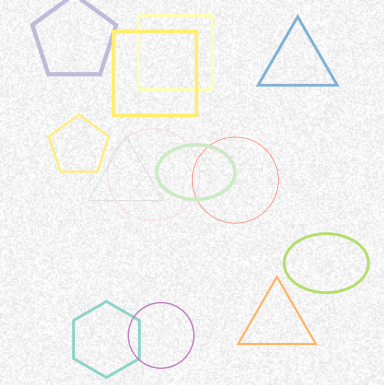[{"shape": "hexagon", "thickness": 2, "radius": 0.49, "center": [0.277, 0.118]}, {"shape": "square", "thickness": 2, "radius": 0.48, "center": [0.453, 0.866]}, {"shape": "pentagon", "thickness": 3, "radius": 0.57, "center": [0.193, 0.9]}, {"shape": "circle", "thickness": 0.5, "radius": 0.56, "center": [0.611, 0.532]}, {"shape": "triangle", "thickness": 2, "radius": 0.59, "center": [0.773, 0.838]}, {"shape": "triangle", "thickness": 1.5, "radius": 0.58, "center": [0.719, 0.165]}, {"shape": "oval", "thickness": 2, "radius": 0.55, "center": [0.848, 0.316]}, {"shape": "circle", "thickness": 0.5, "radius": 0.6, "center": [0.399, 0.546]}, {"shape": "triangle", "thickness": 0.5, "radius": 0.56, "center": [0.327, 0.535]}, {"shape": "circle", "thickness": 1, "radius": 0.43, "center": [0.418, 0.129]}, {"shape": "oval", "thickness": 2.5, "radius": 0.51, "center": [0.509, 0.553]}, {"shape": "pentagon", "thickness": 1.5, "radius": 0.41, "center": [0.205, 0.62]}, {"shape": "square", "thickness": 2.5, "radius": 0.54, "center": [0.401, 0.811]}]